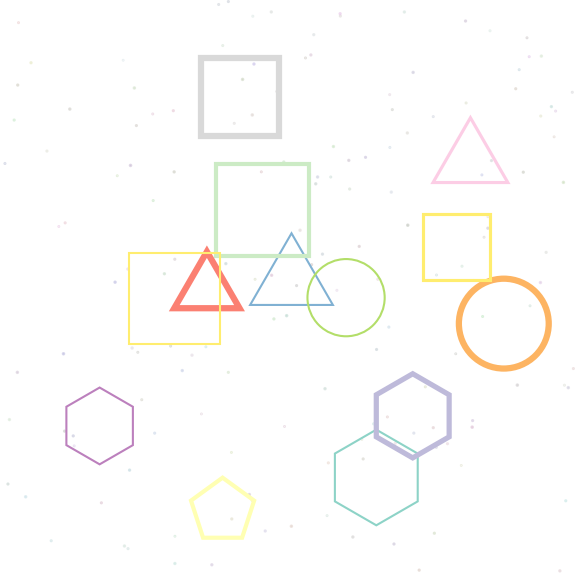[{"shape": "hexagon", "thickness": 1, "radius": 0.41, "center": [0.652, 0.172]}, {"shape": "pentagon", "thickness": 2, "radius": 0.29, "center": [0.385, 0.115]}, {"shape": "hexagon", "thickness": 2.5, "radius": 0.36, "center": [0.715, 0.279]}, {"shape": "triangle", "thickness": 3, "radius": 0.33, "center": [0.358, 0.498]}, {"shape": "triangle", "thickness": 1, "radius": 0.41, "center": [0.505, 0.512]}, {"shape": "circle", "thickness": 3, "radius": 0.39, "center": [0.872, 0.439]}, {"shape": "circle", "thickness": 1, "radius": 0.33, "center": [0.599, 0.484]}, {"shape": "triangle", "thickness": 1.5, "radius": 0.37, "center": [0.815, 0.72]}, {"shape": "square", "thickness": 3, "radius": 0.34, "center": [0.415, 0.831]}, {"shape": "hexagon", "thickness": 1, "radius": 0.33, "center": [0.173, 0.262]}, {"shape": "square", "thickness": 2, "radius": 0.4, "center": [0.455, 0.636]}, {"shape": "square", "thickness": 1, "radius": 0.39, "center": [0.302, 0.482]}, {"shape": "square", "thickness": 1.5, "radius": 0.29, "center": [0.791, 0.572]}]